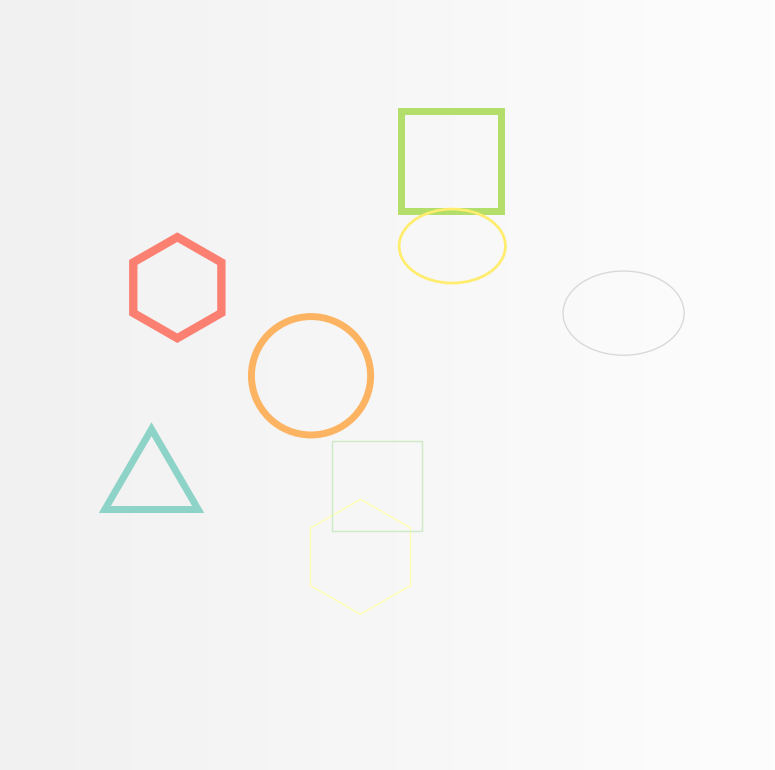[{"shape": "triangle", "thickness": 2.5, "radius": 0.35, "center": [0.195, 0.373]}, {"shape": "hexagon", "thickness": 0.5, "radius": 0.37, "center": [0.465, 0.277]}, {"shape": "hexagon", "thickness": 3, "radius": 0.33, "center": [0.229, 0.626]}, {"shape": "circle", "thickness": 2.5, "radius": 0.38, "center": [0.401, 0.512]}, {"shape": "square", "thickness": 2.5, "radius": 0.32, "center": [0.582, 0.791]}, {"shape": "oval", "thickness": 0.5, "radius": 0.39, "center": [0.805, 0.593]}, {"shape": "square", "thickness": 0.5, "radius": 0.29, "center": [0.486, 0.369]}, {"shape": "oval", "thickness": 1, "radius": 0.34, "center": [0.584, 0.68]}]